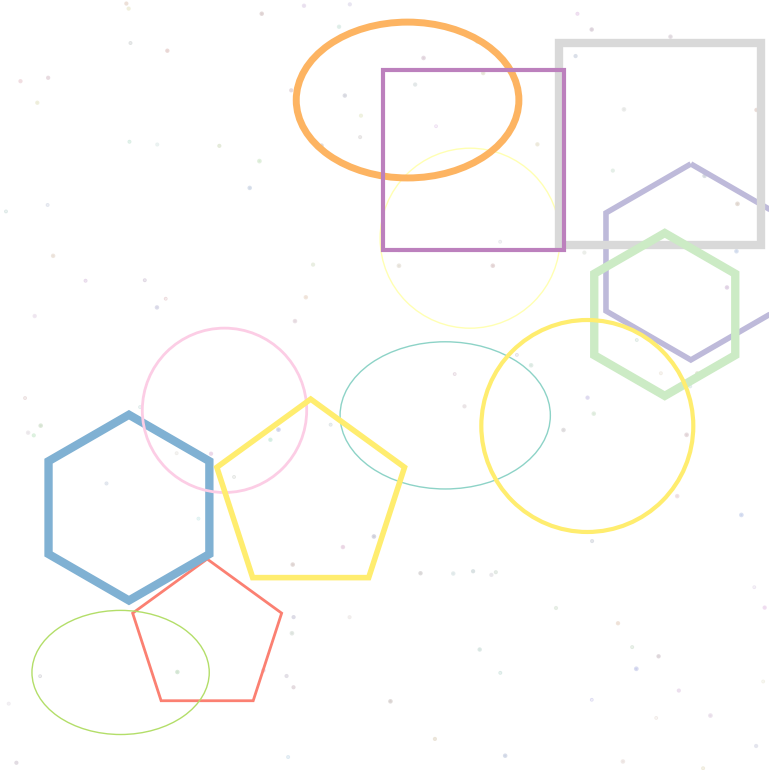[{"shape": "oval", "thickness": 0.5, "radius": 0.68, "center": [0.578, 0.461]}, {"shape": "circle", "thickness": 0.5, "radius": 0.58, "center": [0.61, 0.691]}, {"shape": "hexagon", "thickness": 2, "radius": 0.64, "center": [0.897, 0.66]}, {"shape": "pentagon", "thickness": 1, "radius": 0.51, "center": [0.269, 0.172]}, {"shape": "hexagon", "thickness": 3, "radius": 0.6, "center": [0.167, 0.341]}, {"shape": "oval", "thickness": 2.5, "radius": 0.72, "center": [0.529, 0.87]}, {"shape": "oval", "thickness": 0.5, "radius": 0.58, "center": [0.157, 0.127]}, {"shape": "circle", "thickness": 1, "radius": 0.53, "center": [0.292, 0.467]}, {"shape": "square", "thickness": 3, "radius": 0.66, "center": [0.858, 0.813]}, {"shape": "square", "thickness": 1.5, "radius": 0.59, "center": [0.615, 0.792]}, {"shape": "hexagon", "thickness": 3, "radius": 0.53, "center": [0.863, 0.592]}, {"shape": "pentagon", "thickness": 2, "radius": 0.64, "center": [0.403, 0.354]}, {"shape": "circle", "thickness": 1.5, "radius": 0.69, "center": [0.763, 0.447]}]